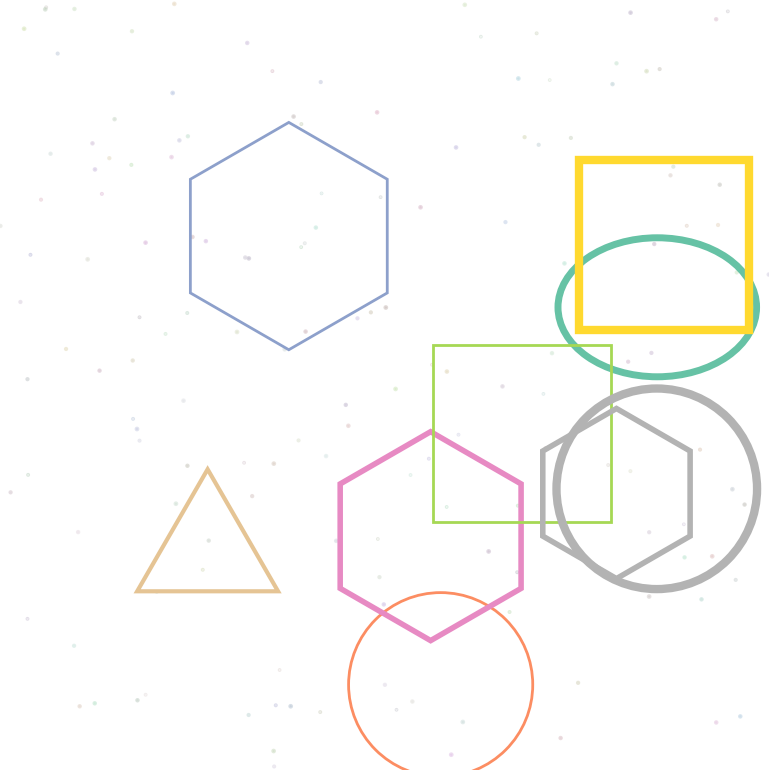[{"shape": "oval", "thickness": 2.5, "radius": 0.64, "center": [0.854, 0.601]}, {"shape": "circle", "thickness": 1, "radius": 0.6, "center": [0.572, 0.111]}, {"shape": "hexagon", "thickness": 1, "radius": 0.74, "center": [0.375, 0.693]}, {"shape": "hexagon", "thickness": 2, "radius": 0.68, "center": [0.559, 0.304]}, {"shape": "square", "thickness": 1, "radius": 0.57, "center": [0.678, 0.437]}, {"shape": "square", "thickness": 3, "radius": 0.55, "center": [0.862, 0.682]}, {"shape": "triangle", "thickness": 1.5, "radius": 0.53, "center": [0.27, 0.285]}, {"shape": "circle", "thickness": 3, "radius": 0.65, "center": [0.853, 0.365]}, {"shape": "hexagon", "thickness": 2, "radius": 0.55, "center": [0.801, 0.359]}]